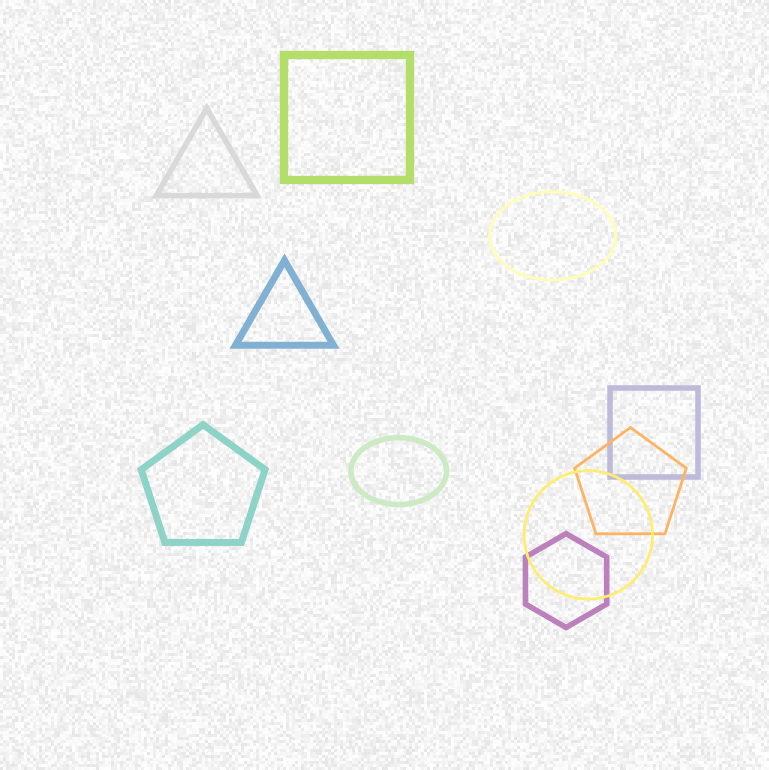[{"shape": "pentagon", "thickness": 2.5, "radius": 0.42, "center": [0.264, 0.364]}, {"shape": "oval", "thickness": 1, "radius": 0.41, "center": [0.718, 0.694]}, {"shape": "square", "thickness": 2, "radius": 0.29, "center": [0.849, 0.438]}, {"shape": "triangle", "thickness": 2.5, "radius": 0.37, "center": [0.369, 0.588]}, {"shape": "pentagon", "thickness": 1, "radius": 0.38, "center": [0.819, 0.368]}, {"shape": "square", "thickness": 3, "radius": 0.41, "center": [0.451, 0.847]}, {"shape": "triangle", "thickness": 2, "radius": 0.38, "center": [0.268, 0.784]}, {"shape": "hexagon", "thickness": 2, "radius": 0.3, "center": [0.735, 0.246]}, {"shape": "oval", "thickness": 2, "radius": 0.31, "center": [0.518, 0.388]}, {"shape": "circle", "thickness": 1, "radius": 0.42, "center": [0.764, 0.305]}]